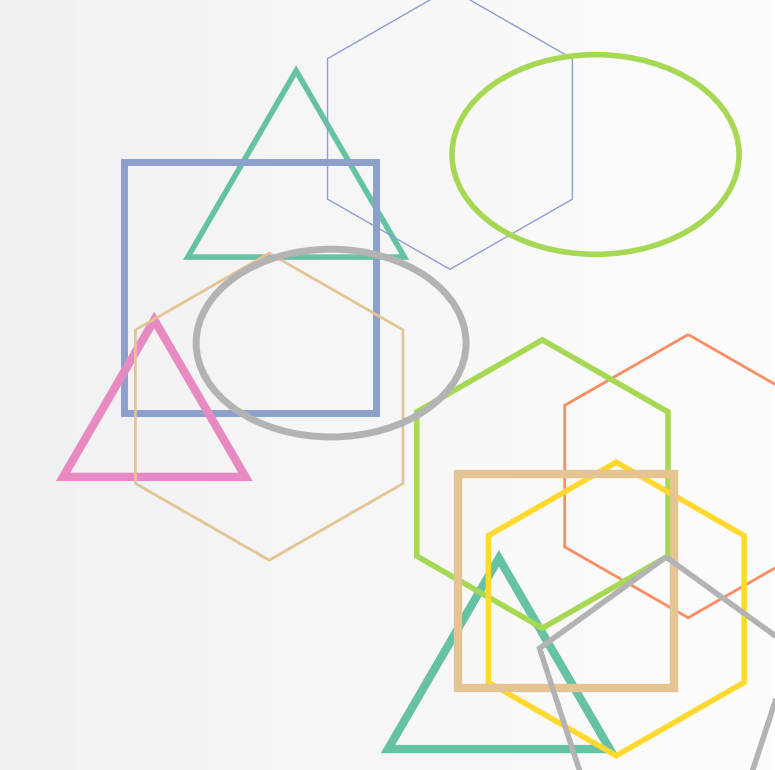[{"shape": "triangle", "thickness": 3, "radius": 0.83, "center": [0.644, 0.11]}, {"shape": "triangle", "thickness": 2, "radius": 0.81, "center": [0.382, 0.747]}, {"shape": "hexagon", "thickness": 1, "radius": 0.92, "center": [0.888, 0.382]}, {"shape": "hexagon", "thickness": 0.5, "radius": 0.91, "center": [0.581, 0.833]}, {"shape": "square", "thickness": 2.5, "radius": 0.81, "center": [0.322, 0.626]}, {"shape": "triangle", "thickness": 3, "radius": 0.68, "center": [0.199, 0.449]}, {"shape": "hexagon", "thickness": 2, "radius": 0.94, "center": [0.7, 0.371]}, {"shape": "oval", "thickness": 2, "radius": 0.93, "center": [0.768, 0.799]}, {"shape": "hexagon", "thickness": 2, "radius": 0.95, "center": [0.795, 0.209]}, {"shape": "square", "thickness": 3, "radius": 0.69, "center": [0.73, 0.245]}, {"shape": "hexagon", "thickness": 1, "radius": 1.0, "center": [0.347, 0.472]}, {"shape": "pentagon", "thickness": 2, "radius": 0.86, "center": [0.859, 0.105]}, {"shape": "oval", "thickness": 2.5, "radius": 0.87, "center": [0.427, 0.554]}]